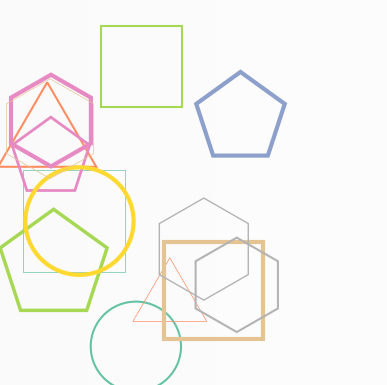[{"shape": "square", "thickness": 0.5, "radius": 0.66, "center": [0.191, 0.427]}, {"shape": "circle", "thickness": 1.5, "radius": 0.58, "center": [0.351, 0.1]}, {"shape": "triangle", "thickness": 0.5, "radius": 0.55, "center": [0.438, 0.22]}, {"shape": "triangle", "thickness": 1.5, "radius": 0.73, "center": [0.122, 0.64]}, {"shape": "pentagon", "thickness": 3, "radius": 0.6, "center": [0.621, 0.693]}, {"shape": "pentagon", "thickness": 2, "radius": 0.53, "center": [0.131, 0.59]}, {"shape": "hexagon", "thickness": 3, "radius": 0.6, "center": [0.131, 0.687]}, {"shape": "pentagon", "thickness": 2.5, "radius": 0.73, "center": [0.138, 0.311]}, {"shape": "square", "thickness": 1.5, "radius": 0.52, "center": [0.364, 0.827]}, {"shape": "circle", "thickness": 3, "radius": 0.7, "center": [0.205, 0.426]}, {"shape": "square", "thickness": 3, "radius": 0.63, "center": [0.551, 0.245]}, {"shape": "hexagon", "thickness": 0.5, "radius": 0.65, "center": [0.129, 0.666]}, {"shape": "hexagon", "thickness": 1.5, "radius": 0.61, "center": [0.611, 0.26]}, {"shape": "hexagon", "thickness": 1, "radius": 0.66, "center": [0.526, 0.353]}]